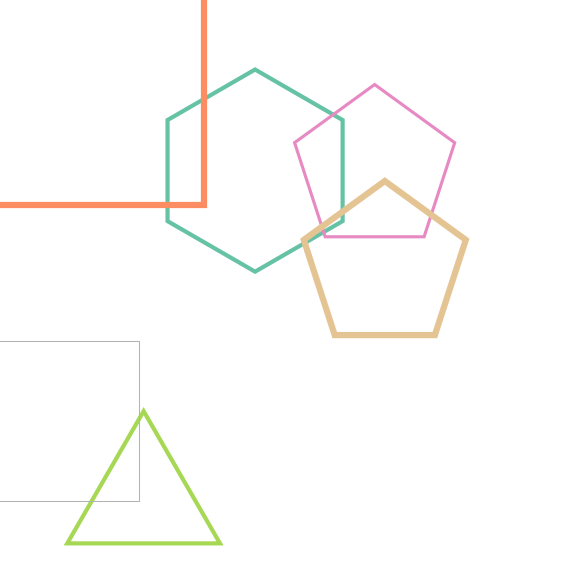[{"shape": "hexagon", "thickness": 2, "radius": 0.88, "center": [0.442, 0.704]}, {"shape": "square", "thickness": 3, "radius": 0.92, "center": [0.17, 0.828]}, {"shape": "pentagon", "thickness": 1.5, "radius": 0.73, "center": [0.649, 0.707]}, {"shape": "triangle", "thickness": 2, "radius": 0.76, "center": [0.249, 0.135]}, {"shape": "pentagon", "thickness": 3, "radius": 0.74, "center": [0.666, 0.538]}, {"shape": "square", "thickness": 0.5, "radius": 0.69, "center": [0.102, 0.271]}]